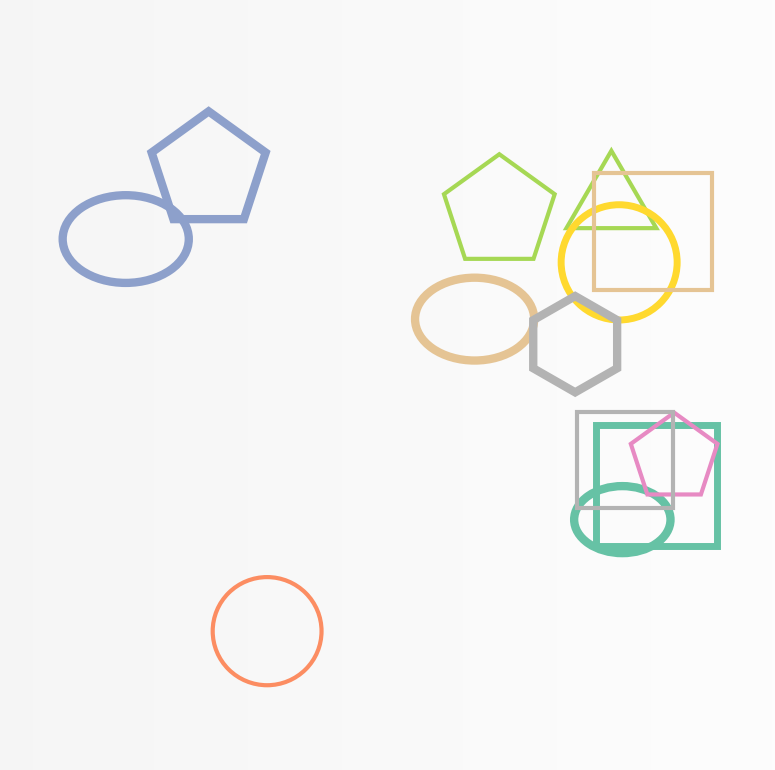[{"shape": "square", "thickness": 2.5, "radius": 0.39, "center": [0.847, 0.369]}, {"shape": "oval", "thickness": 3, "radius": 0.31, "center": [0.803, 0.325]}, {"shape": "circle", "thickness": 1.5, "radius": 0.35, "center": [0.345, 0.18]}, {"shape": "pentagon", "thickness": 3, "radius": 0.39, "center": [0.269, 0.778]}, {"shape": "oval", "thickness": 3, "radius": 0.41, "center": [0.162, 0.69]}, {"shape": "pentagon", "thickness": 1.5, "radius": 0.29, "center": [0.87, 0.405]}, {"shape": "pentagon", "thickness": 1.5, "radius": 0.38, "center": [0.644, 0.725]}, {"shape": "triangle", "thickness": 1.5, "radius": 0.33, "center": [0.789, 0.737]}, {"shape": "circle", "thickness": 2.5, "radius": 0.37, "center": [0.799, 0.659]}, {"shape": "oval", "thickness": 3, "radius": 0.38, "center": [0.612, 0.586]}, {"shape": "square", "thickness": 1.5, "radius": 0.38, "center": [0.843, 0.7]}, {"shape": "hexagon", "thickness": 3, "radius": 0.31, "center": [0.742, 0.553]}, {"shape": "square", "thickness": 1.5, "radius": 0.31, "center": [0.806, 0.403]}]